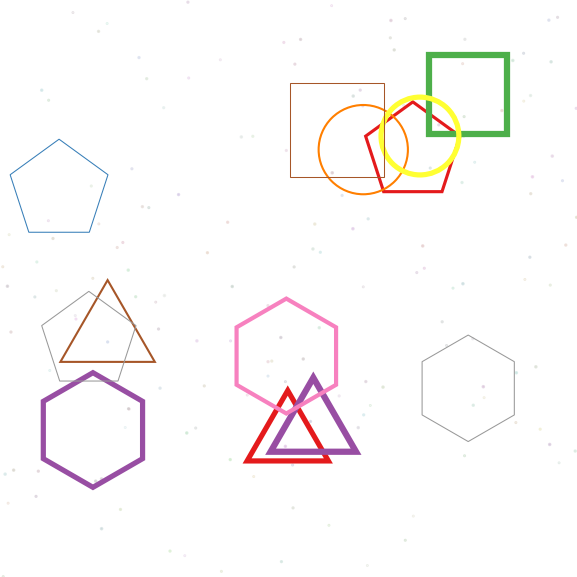[{"shape": "pentagon", "thickness": 1.5, "radius": 0.43, "center": [0.715, 0.737]}, {"shape": "triangle", "thickness": 2.5, "radius": 0.41, "center": [0.498, 0.242]}, {"shape": "pentagon", "thickness": 0.5, "radius": 0.45, "center": [0.102, 0.669]}, {"shape": "square", "thickness": 3, "radius": 0.34, "center": [0.81, 0.835]}, {"shape": "hexagon", "thickness": 2.5, "radius": 0.5, "center": [0.161, 0.255]}, {"shape": "triangle", "thickness": 3, "radius": 0.43, "center": [0.543, 0.26]}, {"shape": "circle", "thickness": 1, "radius": 0.39, "center": [0.629, 0.74]}, {"shape": "circle", "thickness": 2.5, "radius": 0.34, "center": [0.727, 0.764]}, {"shape": "triangle", "thickness": 1, "radius": 0.47, "center": [0.186, 0.42]}, {"shape": "square", "thickness": 0.5, "radius": 0.41, "center": [0.584, 0.774]}, {"shape": "hexagon", "thickness": 2, "radius": 0.5, "center": [0.496, 0.383]}, {"shape": "hexagon", "thickness": 0.5, "radius": 0.46, "center": [0.811, 0.327]}, {"shape": "pentagon", "thickness": 0.5, "radius": 0.43, "center": [0.154, 0.409]}]